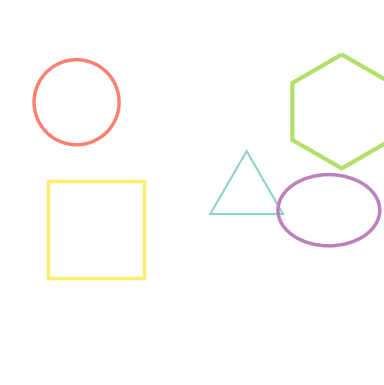[{"shape": "triangle", "thickness": 1.5, "radius": 0.55, "center": [0.641, 0.499]}, {"shape": "circle", "thickness": 2.5, "radius": 0.55, "center": [0.199, 0.734]}, {"shape": "hexagon", "thickness": 3, "radius": 0.74, "center": [0.888, 0.711]}, {"shape": "oval", "thickness": 2.5, "radius": 0.66, "center": [0.854, 0.454]}, {"shape": "square", "thickness": 2.5, "radius": 0.63, "center": [0.249, 0.405]}]